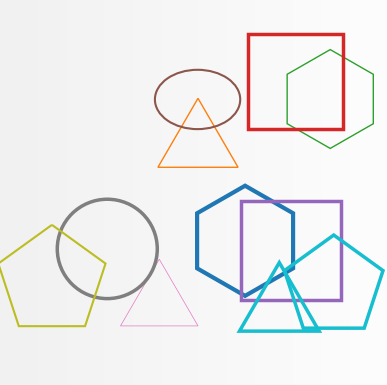[{"shape": "hexagon", "thickness": 3, "radius": 0.72, "center": [0.633, 0.375]}, {"shape": "triangle", "thickness": 1, "radius": 0.6, "center": [0.511, 0.625]}, {"shape": "hexagon", "thickness": 1, "radius": 0.64, "center": [0.852, 0.743]}, {"shape": "square", "thickness": 2.5, "radius": 0.62, "center": [0.763, 0.789]}, {"shape": "square", "thickness": 2.5, "radius": 0.64, "center": [0.752, 0.35]}, {"shape": "oval", "thickness": 1.5, "radius": 0.55, "center": [0.51, 0.742]}, {"shape": "triangle", "thickness": 0.5, "radius": 0.58, "center": [0.411, 0.211]}, {"shape": "circle", "thickness": 2.5, "radius": 0.65, "center": [0.277, 0.353]}, {"shape": "pentagon", "thickness": 1.5, "radius": 0.73, "center": [0.134, 0.27]}, {"shape": "triangle", "thickness": 2.5, "radius": 0.59, "center": [0.721, 0.199]}, {"shape": "pentagon", "thickness": 2.5, "radius": 0.67, "center": [0.861, 0.256]}]